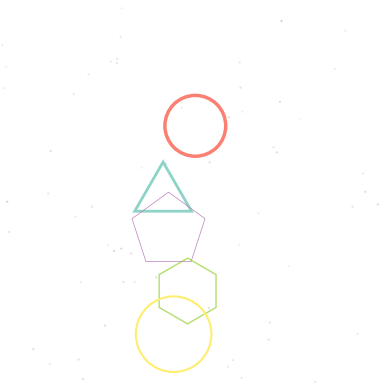[{"shape": "triangle", "thickness": 2, "radius": 0.43, "center": [0.424, 0.494]}, {"shape": "circle", "thickness": 2.5, "radius": 0.4, "center": [0.507, 0.673]}, {"shape": "hexagon", "thickness": 1, "radius": 0.43, "center": [0.487, 0.244]}, {"shape": "pentagon", "thickness": 0.5, "radius": 0.5, "center": [0.438, 0.401]}, {"shape": "circle", "thickness": 1.5, "radius": 0.49, "center": [0.451, 0.132]}]